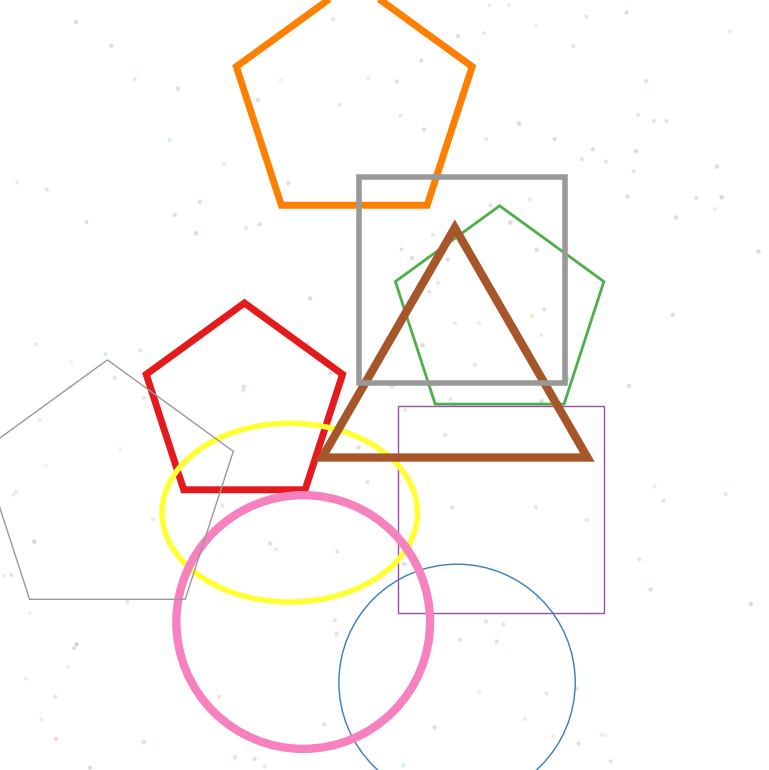[{"shape": "pentagon", "thickness": 2.5, "radius": 0.67, "center": [0.317, 0.472]}, {"shape": "circle", "thickness": 0.5, "radius": 0.77, "center": [0.594, 0.114]}, {"shape": "pentagon", "thickness": 1, "radius": 0.71, "center": [0.649, 0.59]}, {"shape": "square", "thickness": 0.5, "radius": 0.67, "center": [0.65, 0.338]}, {"shape": "pentagon", "thickness": 2.5, "radius": 0.81, "center": [0.46, 0.864]}, {"shape": "oval", "thickness": 2, "radius": 0.83, "center": [0.376, 0.334]}, {"shape": "triangle", "thickness": 3, "radius": 0.99, "center": [0.591, 0.505]}, {"shape": "circle", "thickness": 3, "radius": 0.82, "center": [0.394, 0.192]}, {"shape": "pentagon", "thickness": 0.5, "radius": 0.86, "center": [0.139, 0.361]}, {"shape": "square", "thickness": 2, "radius": 0.67, "center": [0.6, 0.636]}]